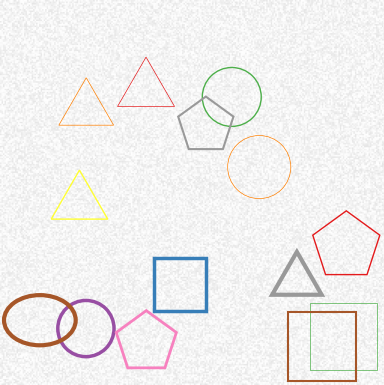[{"shape": "triangle", "thickness": 0.5, "radius": 0.43, "center": [0.379, 0.766]}, {"shape": "pentagon", "thickness": 1, "radius": 0.46, "center": [0.899, 0.361]}, {"shape": "square", "thickness": 2.5, "radius": 0.34, "center": [0.467, 0.261]}, {"shape": "circle", "thickness": 1, "radius": 0.38, "center": [0.602, 0.748]}, {"shape": "square", "thickness": 0.5, "radius": 0.44, "center": [0.893, 0.126]}, {"shape": "circle", "thickness": 2.5, "radius": 0.37, "center": [0.223, 0.147]}, {"shape": "circle", "thickness": 0.5, "radius": 0.41, "center": [0.673, 0.566]}, {"shape": "triangle", "thickness": 0.5, "radius": 0.41, "center": [0.224, 0.716]}, {"shape": "triangle", "thickness": 1, "radius": 0.42, "center": [0.206, 0.473]}, {"shape": "oval", "thickness": 3, "radius": 0.47, "center": [0.104, 0.168]}, {"shape": "square", "thickness": 1.5, "radius": 0.45, "center": [0.836, 0.101]}, {"shape": "pentagon", "thickness": 2, "radius": 0.41, "center": [0.38, 0.111]}, {"shape": "triangle", "thickness": 3, "radius": 0.37, "center": [0.771, 0.272]}, {"shape": "pentagon", "thickness": 1.5, "radius": 0.38, "center": [0.535, 0.674]}]